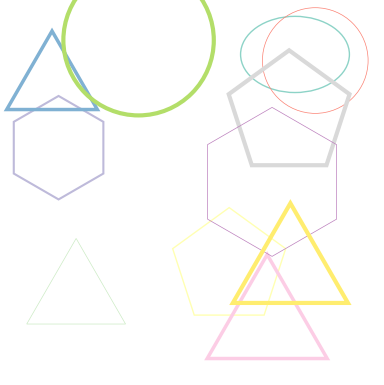[{"shape": "oval", "thickness": 1, "radius": 0.71, "center": [0.766, 0.859]}, {"shape": "pentagon", "thickness": 1, "radius": 0.77, "center": [0.595, 0.306]}, {"shape": "hexagon", "thickness": 1.5, "radius": 0.67, "center": [0.152, 0.616]}, {"shape": "circle", "thickness": 0.5, "radius": 0.69, "center": [0.819, 0.843]}, {"shape": "triangle", "thickness": 2.5, "radius": 0.68, "center": [0.135, 0.783]}, {"shape": "circle", "thickness": 3, "radius": 0.98, "center": [0.36, 0.896]}, {"shape": "triangle", "thickness": 2.5, "radius": 0.9, "center": [0.694, 0.159]}, {"shape": "pentagon", "thickness": 3, "radius": 0.82, "center": [0.751, 0.704]}, {"shape": "hexagon", "thickness": 0.5, "radius": 0.97, "center": [0.707, 0.528]}, {"shape": "triangle", "thickness": 0.5, "radius": 0.74, "center": [0.198, 0.232]}, {"shape": "triangle", "thickness": 3, "radius": 0.86, "center": [0.754, 0.299]}]